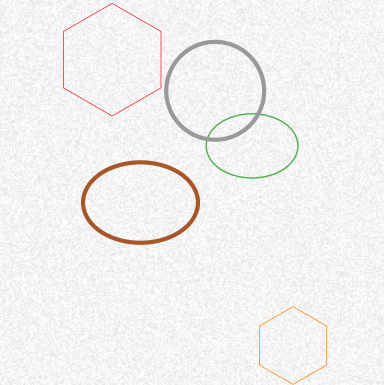[{"shape": "hexagon", "thickness": 0.5, "radius": 0.73, "center": [0.291, 0.845]}, {"shape": "oval", "thickness": 1, "radius": 0.6, "center": [0.655, 0.621]}, {"shape": "hexagon", "thickness": 0.5, "radius": 0.51, "center": [0.761, 0.103]}, {"shape": "oval", "thickness": 3, "radius": 0.75, "center": [0.365, 0.474]}, {"shape": "circle", "thickness": 3, "radius": 0.64, "center": [0.559, 0.764]}]